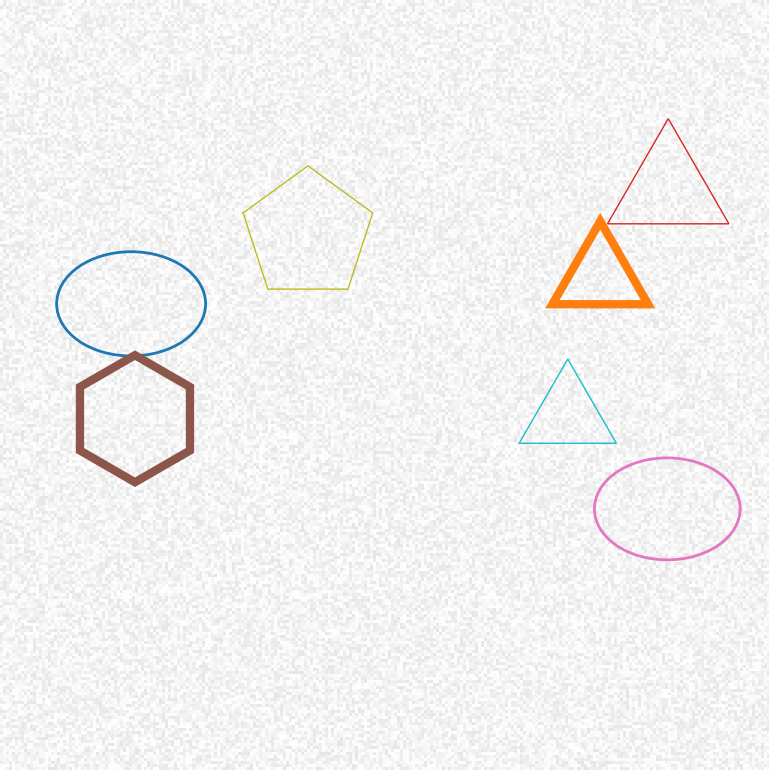[{"shape": "oval", "thickness": 1, "radius": 0.48, "center": [0.17, 0.605]}, {"shape": "triangle", "thickness": 3, "radius": 0.36, "center": [0.78, 0.641]}, {"shape": "triangle", "thickness": 0.5, "radius": 0.46, "center": [0.868, 0.755]}, {"shape": "hexagon", "thickness": 3, "radius": 0.41, "center": [0.175, 0.456]}, {"shape": "oval", "thickness": 1, "radius": 0.47, "center": [0.867, 0.339]}, {"shape": "pentagon", "thickness": 0.5, "radius": 0.44, "center": [0.4, 0.696]}, {"shape": "triangle", "thickness": 0.5, "radius": 0.36, "center": [0.737, 0.461]}]